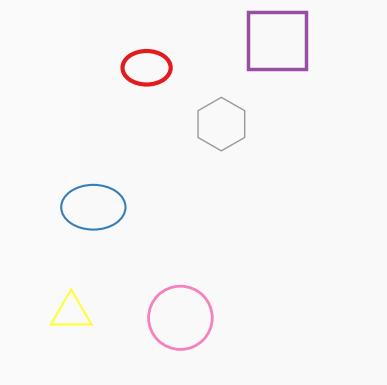[{"shape": "oval", "thickness": 3, "radius": 0.31, "center": [0.378, 0.824]}, {"shape": "oval", "thickness": 1.5, "radius": 0.42, "center": [0.241, 0.462]}, {"shape": "square", "thickness": 2.5, "radius": 0.37, "center": [0.714, 0.895]}, {"shape": "triangle", "thickness": 1.5, "radius": 0.3, "center": [0.184, 0.188]}, {"shape": "circle", "thickness": 2, "radius": 0.41, "center": [0.466, 0.175]}, {"shape": "hexagon", "thickness": 1, "radius": 0.35, "center": [0.571, 0.678]}]